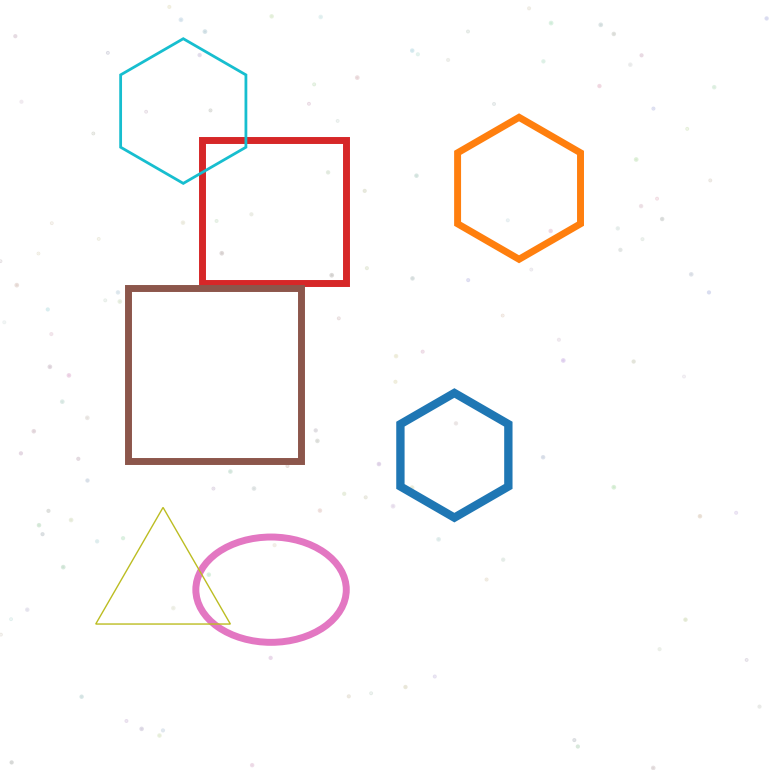[{"shape": "hexagon", "thickness": 3, "radius": 0.4, "center": [0.59, 0.409]}, {"shape": "hexagon", "thickness": 2.5, "radius": 0.46, "center": [0.674, 0.755]}, {"shape": "square", "thickness": 2.5, "radius": 0.47, "center": [0.356, 0.725]}, {"shape": "square", "thickness": 2.5, "radius": 0.56, "center": [0.278, 0.514]}, {"shape": "oval", "thickness": 2.5, "radius": 0.49, "center": [0.352, 0.234]}, {"shape": "triangle", "thickness": 0.5, "radius": 0.5, "center": [0.212, 0.24]}, {"shape": "hexagon", "thickness": 1, "radius": 0.47, "center": [0.238, 0.856]}]